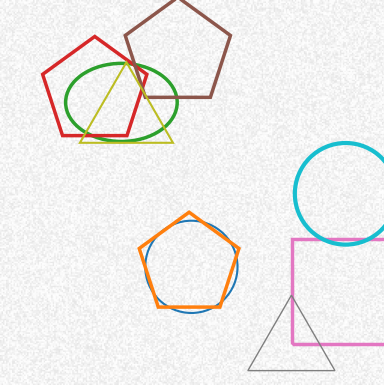[{"shape": "circle", "thickness": 1.5, "radius": 0.6, "center": [0.497, 0.307]}, {"shape": "pentagon", "thickness": 2.5, "radius": 0.68, "center": [0.491, 0.313]}, {"shape": "oval", "thickness": 2.5, "radius": 0.72, "center": [0.315, 0.734]}, {"shape": "pentagon", "thickness": 2.5, "radius": 0.71, "center": [0.246, 0.763]}, {"shape": "pentagon", "thickness": 2.5, "radius": 0.72, "center": [0.462, 0.863]}, {"shape": "square", "thickness": 2.5, "radius": 0.68, "center": [0.894, 0.242]}, {"shape": "triangle", "thickness": 1, "radius": 0.65, "center": [0.757, 0.103]}, {"shape": "triangle", "thickness": 1.5, "radius": 0.7, "center": [0.328, 0.699]}, {"shape": "circle", "thickness": 3, "radius": 0.66, "center": [0.898, 0.497]}]